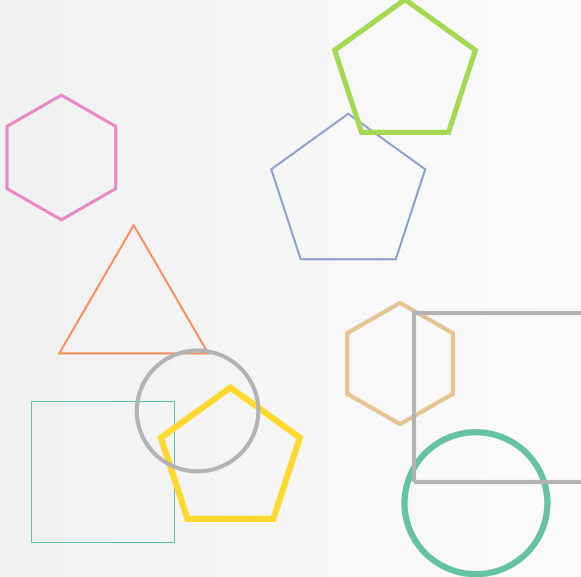[{"shape": "square", "thickness": 0.5, "radius": 0.61, "center": [0.177, 0.183]}, {"shape": "circle", "thickness": 3, "radius": 0.61, "center": [0.819, 0.128]}, {"shape": "triangle", "thickness": 1, "radius": 0.74, "center": [0.23, 0.461]}, {"shape": "pentagon", "thickness": 1, "radius": 0.7, "center": [0.599, 0.663]}, {"shape": "hexagon", "thickness": 1.5, "radius": 0.54, "center": [0.106, 0.726]}, {"shape": "pentagon", "thickness": 2.5, "radius": 0.64, "center": [0.697, 0.873]}, {"shape": "pentagon", "thickness": 3, "radius": 0.63, "center": [0.396, 0.202]}, {"shape": "hexagon", "thickness": 2, "radius": 0.52, "center": [0.688, 0.37]}, {"shape": "square", "thickness": 2, "radius": 0.73, "center": [0.858, 0.311]}, {"shape": "circle", "thickness": 2, "radius": 0.52, "center": [0.34, 0.288]}]